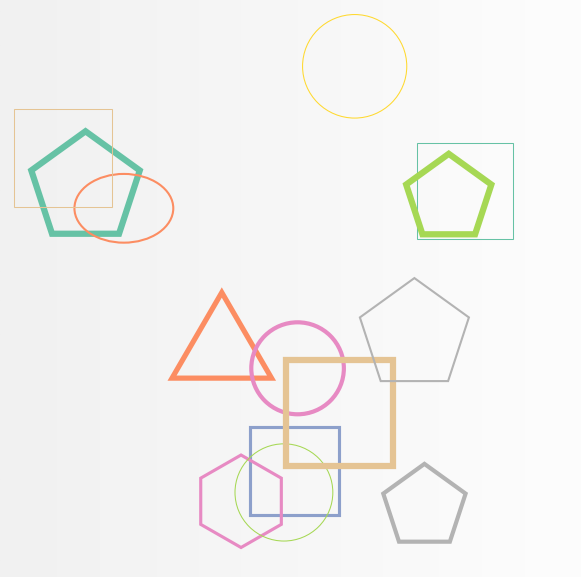[{"shape": "pentagon", "thickness": 3, "radius": 0.49, "center": [0.147, 0.674]}, {"shape": "square", "thickness": 0.5, "radius": 0.42, "center": [0.8, 0.668]}, {"shape": "oval", "thickness": 1, "radius": 0.43, "center": [0.213, 0.638]}, {"shape": "triangle", "thickness": 2.5, "radius": 0.49, "center": [0.382, 0.394]}, {"shape": "square", "thickness": 1.5, "radius": 0.38, "center": [0.506, 0.183]}, {"shape": "circle", "thickness": 2, "radius": 0.4, "center": [0.512, 0.361]}, {"shape": "hexagon", "thickness": 1.5, "radius": 0.4, "center": [0.415, 0.131]}, {"shape": "circle", "thickness": 0.5, "radius": 0.42, "center": [0.488, 0.146]}, {"shape": "pentagon", "thickness": 3, "radius": 0.39, "center": [0.772, 0.656]}, {"shape": "circle", "thickness": 0.5, "radius": 0.45, "center": [0.61, 0.884]}, {"shape": "square", "thickness": 3, "radius": 0.46, "center": [0.584, 0.284]}, {"shape": "square", "thickness": 0.5, "radius": 0.42, "center": [0.109, 0.726]}, {"shape": "pentagon", "thickness": 2, "radius": 0.37, "center": [0.73, 0.121]}, {"shape": "pentagon", "thickness": 1, "radius": 0.49, "center": [0.713, 0.419]}]